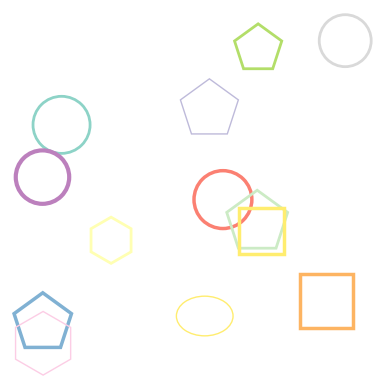[{"shape": "circle", "thickness": 2, "radius": 0.37, "center": [0.16, 0.676]}, {"shape": "hexagon", "thickness": 2, "radius": 0.3, "center": [0.288, 0.376]}, {"shape": "pentagon", "thickness": 1, "radius": 0.4, "center": [0.544, 0.716]}, {"shape": "circle", "thickness": 2.5, "radius": 0.38, "center": [0.579, 0.482]}, {"shape": "pentagon", "thickness": 2.5, "radius": 0.39, "center": [0.111, 0.161]}, {"shape": "square", "thickness": 2.5, "radius": 0.35, "center": [0.848, 0.217]}, {"shape": "pentagon", "thickness": 2, "radius": 0.32, "center": [0.671, 0.874]}, {"shape": "hexagon", "thickness": 1, "radius": 0.41, "center": [0.112, 0.108]}, {"shape": "circle", "thickness": 2, "radius": 0.34, "center": [0.897, 0.894]}, {"shape": "circle", "thickness": 3, "radius": 0.35, "center": [0.11, 0.54]}, {"shape": "pentagon", "thickness": 2, "radius": 0.42, "center": [0.668, 0.423]}, {"shape": "square", "thickness": 2.5, "radius": 0.3, "center": [0.679, 0.401]}, {"shape": "oval", "thickness": 1, "radius": 0.37, "center": [0.532, 0.179]}]